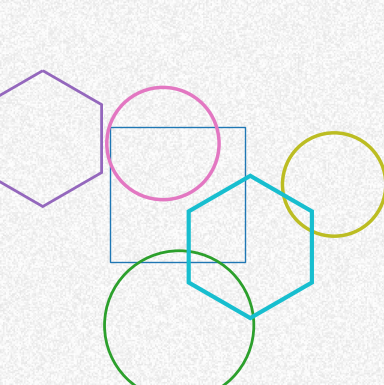[{"shape": "square", "thickness": 1, "radius": 0.88, "center": [0.461, 0.495]}, {"shape": "circle", "thickness": 2, "radius": 0.97, "center": [0.465, 0.155]}, {"shape": "hexagon", "thickness": 2, "radius": 0.88, "center": [0.111, 0.64]}, {"shape": "circle", "thickness": 2.5, "radius": 0.73, "center": [0.423, 0.627]}, {"shape": "circle", "thickness": 2.5, "radius": 0.67, "center": [0.868, 0.521]}, {"shape": "hexagon", "thickness": 3, "radius": 0.92, "center": [0.65, 0.359]}]